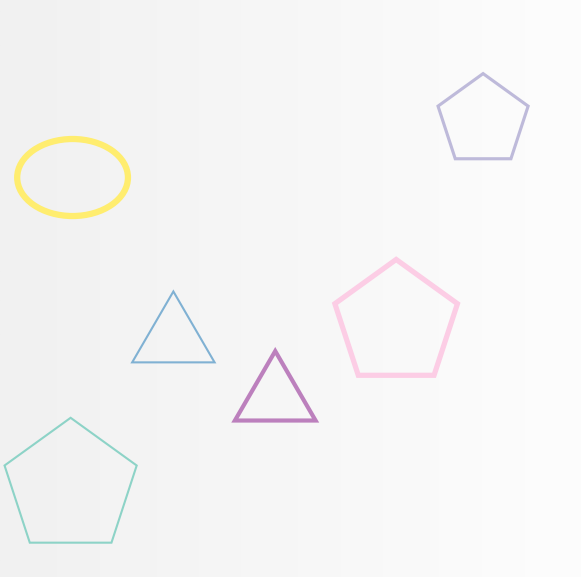[{"shape": "pentagon", "thickness": 1, "radius": 0.6, "center": [0.122, 0.156]}, {"shape": "pentagon", "thickness": 1.5, "radius": 0.41, "center": [0.831, 0.79]}, {"shape": "triangle", "thickness": 1, "radius": 0.41, "center": [0.298, 0.413]}, {"shape": "pentagon", "thickness": 2.5, "radius": 0.55, "center": [0.682, 0.439]}, {"shape": "triangle", "thickness": 2, "radius": 0.4, "center": [0.474, 0.311]}, {"shape": "oval", "thickness": 3, "radius": 0.48, "center": [0.125, 0.692]}]